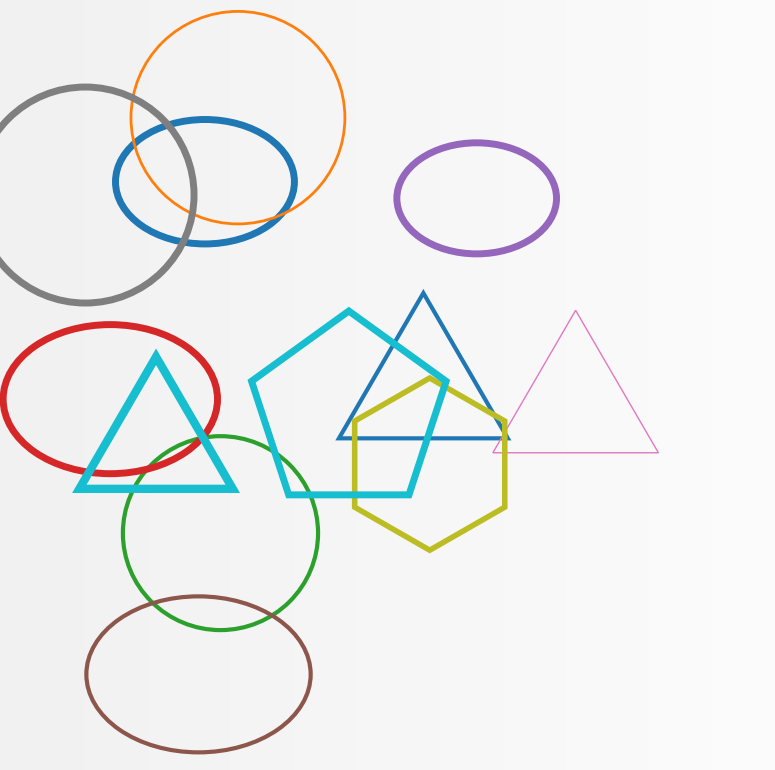[{"shape": "triangle", "thickness": 1.5, "radius": 0.63, "center": [0.546, 0.494]}, {"shape": "oval", "thickness": 2.5, "radius": 0.58, "center": [0.264, 0.764]}, {"shape": "circle", "thickness": 1, "radius": 0.69, "center": [0.307, 0.847]}, {"shape": "circle", "thickness": 1.5, "radius": 0.63, "center": [0.284, 0.308]}, {"shape": "oval", "thickness": 2.5, "radius": 0.69, "center": [0.142, 0.482]}, {"shape": "oval", "thickness": 2.5, "radius": 0.52, "center": [0.615, 0.742]}, {"shape": "oval", "thickness": 1.5, "radius": 0.72, "center": [0.256, 0.124]}, {"shape": "triangle", "thickness": 0.5, "radius": 0.62, "center": [0.743, 0.474]}, {"shape": "circle", "thickness": 2.5, "radius": 0.7, "center": [0.11, 0.747]}, {"shape": "hexagon", "thickness": 2, "radius": 0.56, "center": [0.554, 0.397]}, {"shape": "triangle", "thickness": 3, "radius": 0.57, "center": [0.201, 0.422]}, {"shape": "pentagon", "thickness": 2.5, "radius": 0.66, "center": [0.45, 0.464]}]